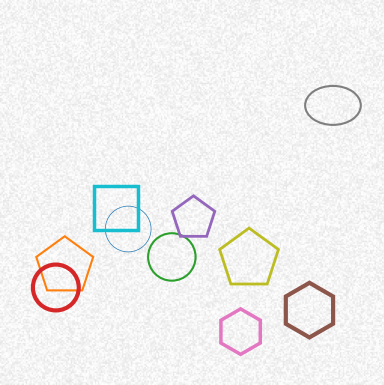[{"shape": "circle", "thickness": 0.5, "radius": 0.3, "center": [0.333, 0.405]}, {"shape": "pentagon", "thickness": 1.5, "radius": 0.39, "center": [0.168, 0.309]}, {"shape": "circle", "thickness": 1.5, "radius": 0.31, "center": [0.446, 0.333]}, {"shape": "circle", "thickness": 3, "radius": 0.3, "center": [0.145, 0.253]}, {"shape": "pentagon", "thickness": 2, "radius": 0.29, "center": [0.503, 0.433]}, {"shape": "hexagon", "thickness": 3, "radius": 0.35, "center": [0.804, 0.194]}, {"shape": "hexagon", "thickness": 2.5, "radius": 0.3, "center": [0.625, 0.139]}, {"shape": "oval", "thickness": 1.5, "radius": 0.36, "center": [0.865, 0.726]}, {"shape": "pentagon", "thickness": 2, "radius": 0.4, "center": [0.647, 0.327]}, {"shape": "square", "thickness": 2.5, "radius": 0.29, "center": [0.302, 0.46]}]